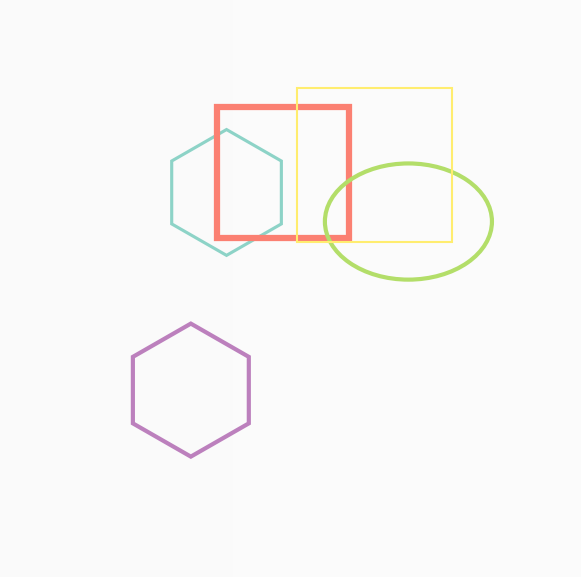[{"shape": "hexagon", "thickness": 1.5, "radius": 0.54, "center": [0.39, 0.666]}, {"shape": "square", "thickness": 3, "radius": 0.57, "center": [0.486, 0.701]}, {"shape": "oval", "thickness": 2, "radius": 0.72, "center": [0.703, 0.616]}, {"shape": "hexagon", "thickness": 2, "radius": 0.58, "center": [0.328, 0.324]}, {"shape": "square", "thickness": 1, "radius": 0.67, "center": [0.644, 0.713]}]